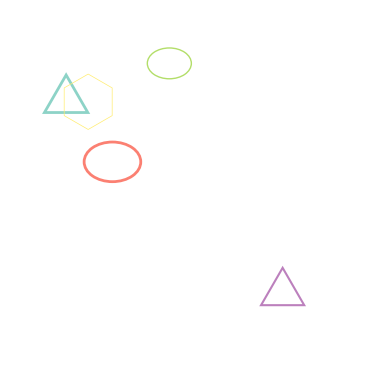[{"shape": "triangle", "thickness": 2, "radius": 0.33, "center": [0.172, 0.74]}, {"shape": "oval", "thickness": 2, "radius": 0.37, "center": [0.292, 0.58]}, {"shape": "oval", "thickness": 1, "radius": 0.29, "center": [0.44, 0.835]}, {"shape": "triangle", "thickness": 1.5, "radius": 0.32, "center": [0.734, 0.24]}, {"shape": "hexagon", "thickness": 0.5, "radius": 0.36, "center": [0.229, 0.736]}]